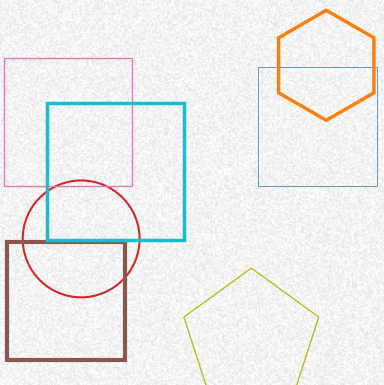[{"shape": "square", "thickness": 0.5, "radius": 0.77, "center": [0.824, 0.671]}, {"shape": "hexagon", "thickness": 2.5, "radius": 0.71, "center": [0.848, 0.83]}, {"shape": "circle", "thickness": 1.5, "radius": 0.76, "center": [0.211, 0.38]}, {"shape": "square", "thickness": 3, "radius": 0.76, "center": [0.172, 0.218]}, {"shape": "square", "thickness": 1, "radius": 0.84, "center": [0.177, 0.683]}, {"shape": "pentagon", "thickness": 1, "radius": 0.92, "center": [0.653, 0.119]}, {"shape": "square", "thickness": 2.5, "radius": 0.89, "center": [0.3, 0.555]}]